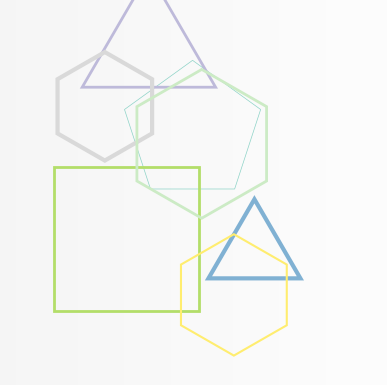[{"shape": "pentagon", "thickness": 0.5, "radius": 0.92, "center": [0.497, 0.659]}, {"shape": "triangle", "thickness": 2, "radius": 0.99, "center": [0.384, 0.873]}, {"shape": "triangle", "thickness": 3, "radius": 0.68, "center": [0.657, 0.345]}, {"shape": "square", "thickness": 2, "radius": 0.93, "center": [0.327, 0.38]}, {"shape": "hexagon", "thickness": 3, "radius": 0.7, "center": [0.271, 0.724]}, {"shape": "hexagon", "thickness": 2, "radius": 0.97, "center": [0.521, 0.626]}, {"shape": "hexagon", "thickness": 1.5, "radius": 0.79, "center": [0.604, 0.234]}]